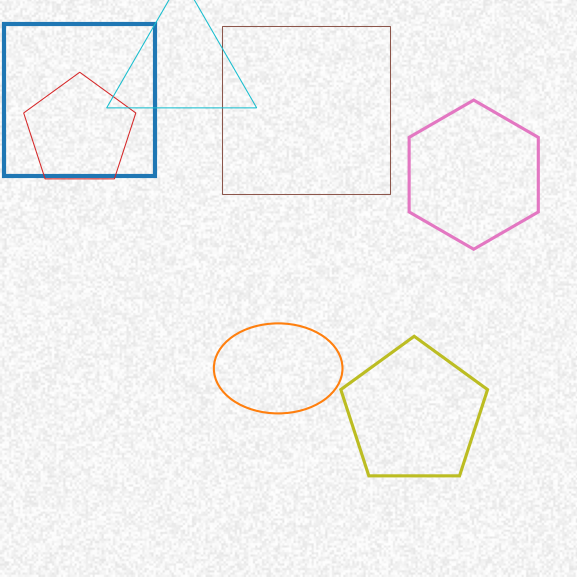[{"shape": "square", "thickness": 2, "radius": 0.66, "center": [0.138, 0.826]}, {"shape": "oval", "thickness": 1, "radius": 0.56, "center": [0.482, 0.361]}, {"shape": "pentagon", "thickness": 0.5, "radius": 0.51, "center": [0.138, 0.772]}, {"shape": "square", "thickness": 0.5, "radius": 0.73, "center": [0.53, 0.808]}, {"shape": "hexagon", "thickness": 1.5, "radius": 0.65, "center": [0.82, 0.697]}, {"shape": "pentagon", "thickness": 1.5, "radius": 0.67, "center": [0.717, 0.283]}, {"shape": "triangle", "thickness": 0.5, "radius": 0.75, "center": [0.315, 0.887]}]